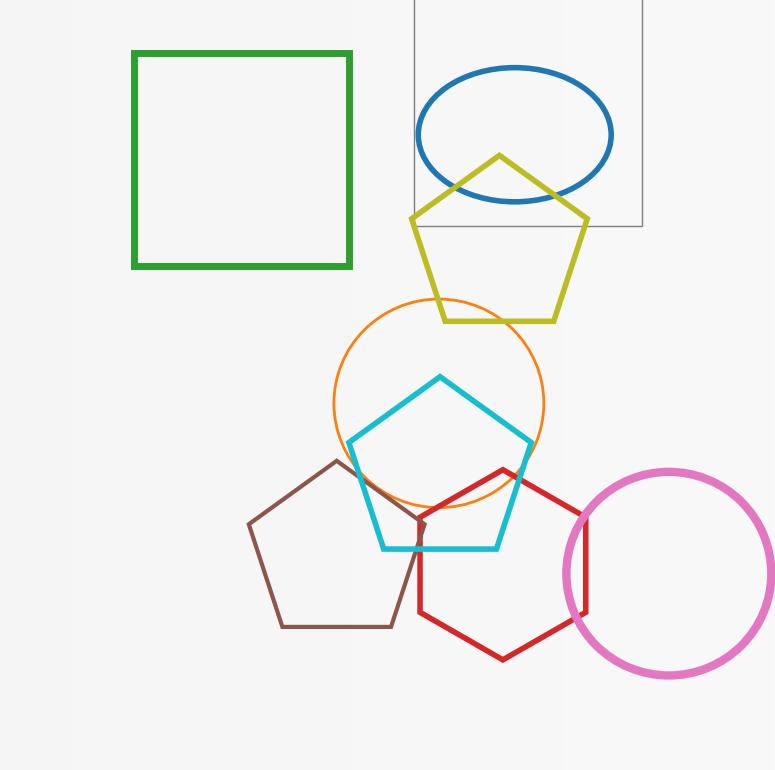[{"shape": "oval", "thickness": 2, "radius": 0.62, "center": [0.664, 0.825]}, {"shape": "circle", "thickness": 1, "radius": 0.68, "center": [0.566, 0.476]}, {"shape": "square", "thickness": 2.5, "radius": 0.69, "center": [0.312, 0.793]}, {"shape": "hexagon", "thickness": 2, "radius": 0.62, "center": [0.649, 0.267]}, {"shape": "pentagon", "thickness": 1.5, "radius": 0.6, "center": [0.434, 0.282]}, {"shape": "circle", "thickness": 3, "radius": 0.66, "center": [0.863, 0.255]}, {"shape": "square", "thickness": 0.5, "radius": 0.74, "center": [0.682, 0.854]}, {"shape": "pentagon", "thickness": 2, "radius": 0.6, "center": [0.644, 0.679]}, {"shape": "pentagon", "thickness": 2, "radius": 0.62, "center": [0.568, 0.387]}]